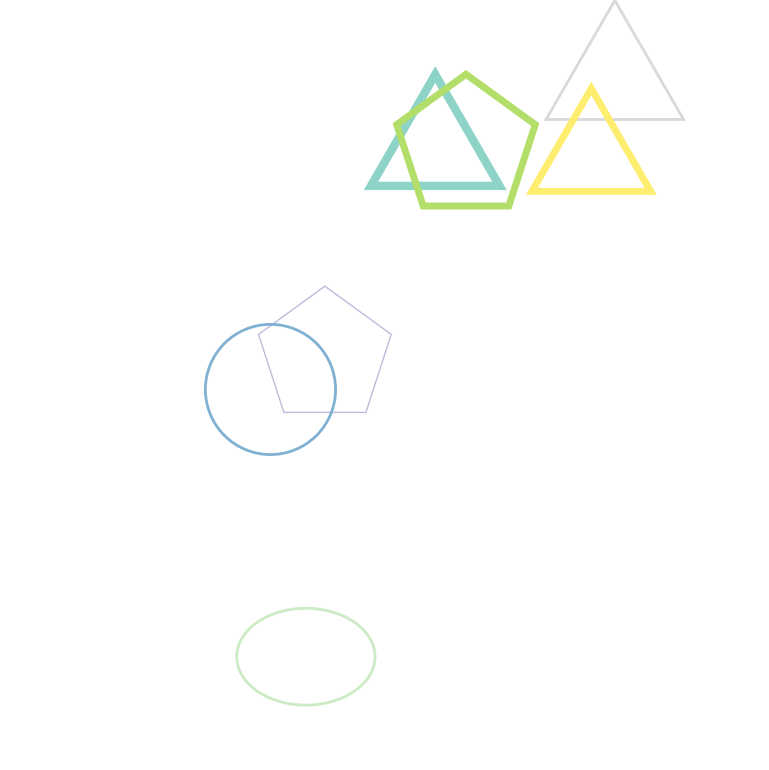[{"shape": "triangle", "thickness": 3, "radius": 0.48, "center": [0.565, 0.807]}, {"shape": "pentagon", "thickness": 0.5, "radius": 0.45, "center": [0.422, 0.538]}, {"shape": "circle", "thickness": 1, "radius": 0.42, "center": [0.351, 0.494]}, {"shape": "pentagon", "thickness": 2.5, "radius": 0.47, "center": [0.605, 0.809]}, {"shape": "triangle", "thickness": 1, "radius": 0.52, "center": [0.798, 0.896]}, {"shape": "oval", "thickness": 1, "radius": 0.45, "center": [0.397, 0.147]}, {"shape": "triangle", "thickness": 2.5, "radius": 0.45, "center": [0.768, 0.796]}]